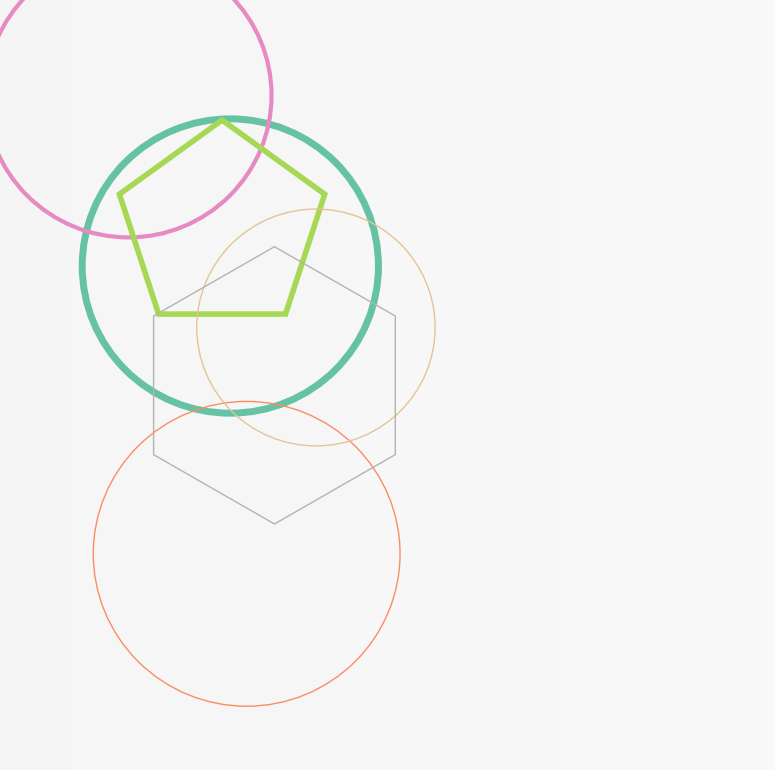[{"shape": "circle", "thickness": 2.5, "radius": 0.96, "center": [0.297, 0.655]}, {"shape": "circle", "thickness": 0.5, "radius": 0.99, "center": [0.318, 0.281]}, {"shape": "circle", "thickness": 1.5, "radius": 0.92, "center": [0.166, 0.876]}, {"shape": "pentagon", "thickness": 2, "radius": 0.7, "center": [0.287, 0.705]}, {"shape": "circle", "thickness": 0.5, "radius": 0.77, "center": [0.408, 0.575]}, {"shape": "hexagon", "thickness": 0.5, "radius": 0.9, "center": [0.354, 0.5]}]